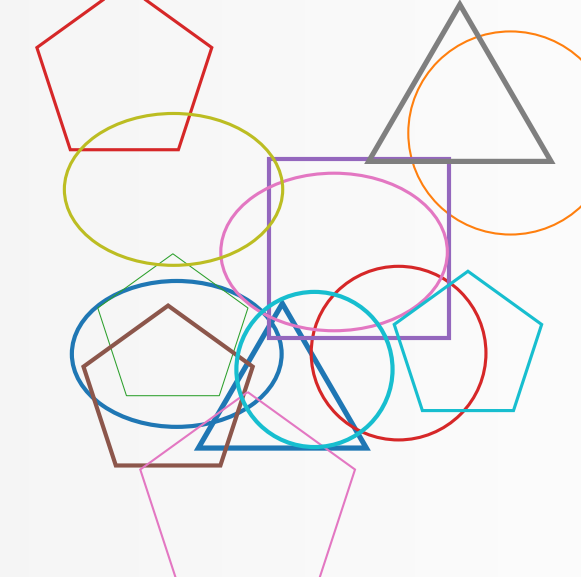[{"shape": "triangle", "thickness": 2.5, "radius": 0.83, "center": [0.486, 0.307]}, {"shape": "oval", "thickness": 2, "radius": 0.9, "center": [0.304, 0.386]}, {"shape": "circle", "thickness": 1, "radius": 0.88, "center": [0.878, 0.769]}, {"shape": "pentagon", "thickness": 0.5, "radius": 0.68, "center": [0.297, 0.424]}, {"shape": "pentagon", "thickness": 1.5, "radius": 0.79, "center": [0.214, 0.868]}, {"shape": "circle", "thickness": 1.5, "radius": 0.75, "center": [0.686, 0.388]}, {"shape": "square", "thickness": 2, "radius": 0.78, "center": [0.617, 0.569]}, {"shape": "pentagon", "thickness": 2, "radius": 0.77, "center": [0.289, 0.317]}, {"shape": "pentagon", "thickness": 1, "radius": 0.97, "center": [0.426, 0.126]}, {"shape": "oval", "thickness": 1.5, "radius": 0.97, "center": [0.575, 0.563]}, {"shape": "triangle", "thickness": 2.5, "radius": 0.91, "center": [0.791, 0.81]}, {"shape": "oval", "thickness": 1.5, "radius": 0.94, "center": [0.299, 0.671]}, {"shape": "circle", "thickness": 2, "radius": 0.67, "center": [0.541, 0.359]}, {"shape": "pentagon", "thickness": 1.5, "radius": 0.67, "center": [0.805, 0.396]}]